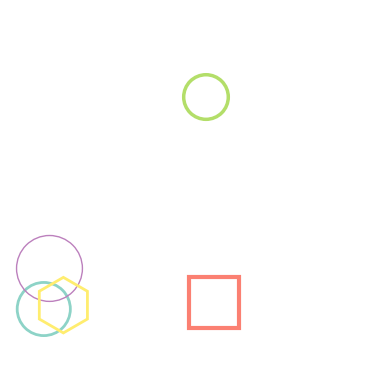[{"shape": "circle", "thickness": 2, "radius": 0.35, "center": [0.114, 0.197]}, {"shape": "square", "thickness": 3, "radius": 0.33, "center": [0.556, 0.214]}, {"shape": "circle", "thickness": 2.5, "radius": 0.29, "center": [0.535, 0.748]}, {"shape": "circle", "thickness": 1, "radius": 0.43, "center": [0.129, 0.303]}, {"shape": "hexagon", "thickness": 2, "radius": 0.36, "center": [0.165, 0.207]}]